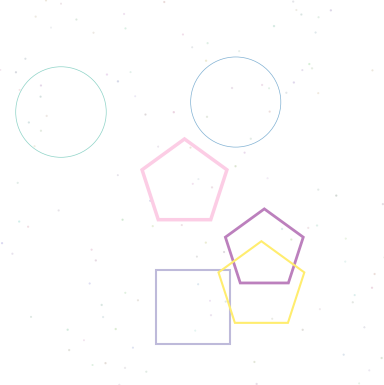[{"shape": "circle", "thickness": 0.5, "radius": 0.59, "center": [0.158, 0.709]}, {"shape": "square", "thickness": 1.5, "radius": 0.48, "center": [0.501, 0.204]}, {"shape": "circle", "thickness": 0.5, "radius": 0.59, "center": [0.612, 0.735]}, {"shape": "pentagon", "thickness": 2.5, "radius": 0.58, "center": [0.479, 0.523]}, {"shape": "pentagon", "thickness": 2, "radius": 0.53, "center": [0.687, 0.351]}, {"shape": "pentagon", "thickness": 1.5, "radius": 0.59, "center": [0.679, 0.256]}]